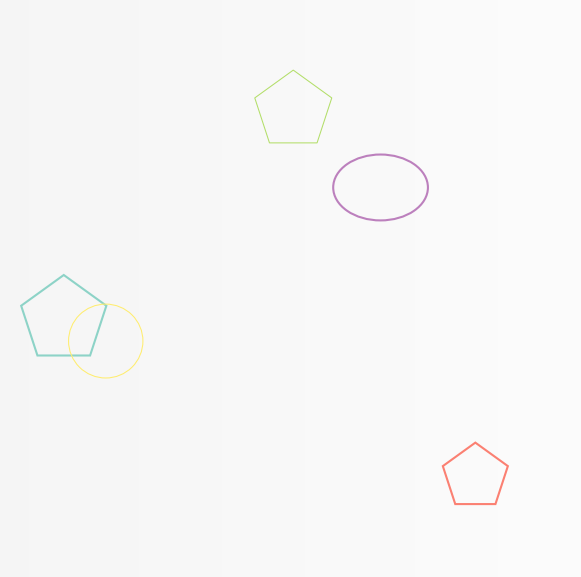[{"shape": "pentagon", "thickness": 1, "radius": 0.39, "center": [0.11, 0.446]}, {"shape": "pentagon", "thickness": 1, "radius": 0.29, "center": [0.818, 0.174]}, {"shape": "pentagon", "thickness": 0.5, "radius": 0.35, "center": [0.505, 0.808]}, {"shape": "oval", "thickness": 1, "radius": 0.41, "center": [0.655, 0.675]}, {"shape": "circle", "thickness": 0.5, "radius": 0.32, "center": [0.182, 0.409]}]